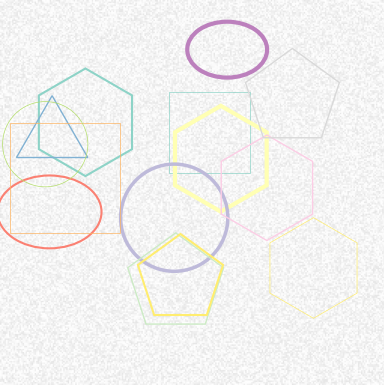[{"shape": "hexagon", "thickness": 1.5, "radius": 0.7, "center": [0.222, 0.682]}, {"shape": "square", "thickness": 0.5, "radius": 0.52, "center": [0.543, 0.655]}, {"shape": "hexagon", "thickness": 3, "radius": 0.69, "center": [0.574, 0.588]}, {"shape": "circle", "thickness": 2.5, "radius": 0.7, "center": [0.453, 0.435]}, {"shape": "oval", "thickness": 1.5, "radius": 0.68, "center": [0.129, 0.45]}, {"shape": "triangle", "thickness": 1, "radius": 0.54, "center": [0.135, 0.644]}, {"shape": "square", "thickness": 0.5, "radius": 0.71, "center": [0.169, 0.538]}, {"shape": "circle", "thickness": 0.5, "radius": 0.55, "center": [0.118, 0.625]}, {"shape": "hexagon", "thickness": 1, "radius": 0.68, "center": [0.693, 0.512]}, {"shape": "pentagon", "thickness": 1, "radius": 0.64, "center": [0.76, 0.746]}, {"shape": "oval", "thickness": 3, "radius": 0.52, "center": [0.59, 0.871]}, {"shape": "pentagon", "thickness": 1, "radius": 0.65, "center": [0.456, 0.264]}, {"shape": "pentagon", "thickness": 1.5, "radius": 0.58, "center": [0.469, 0.276]}, {"shape": "hexagon", "thickness": 0.5, "radius": 0.65, "center": [0.814, 0.304]}]